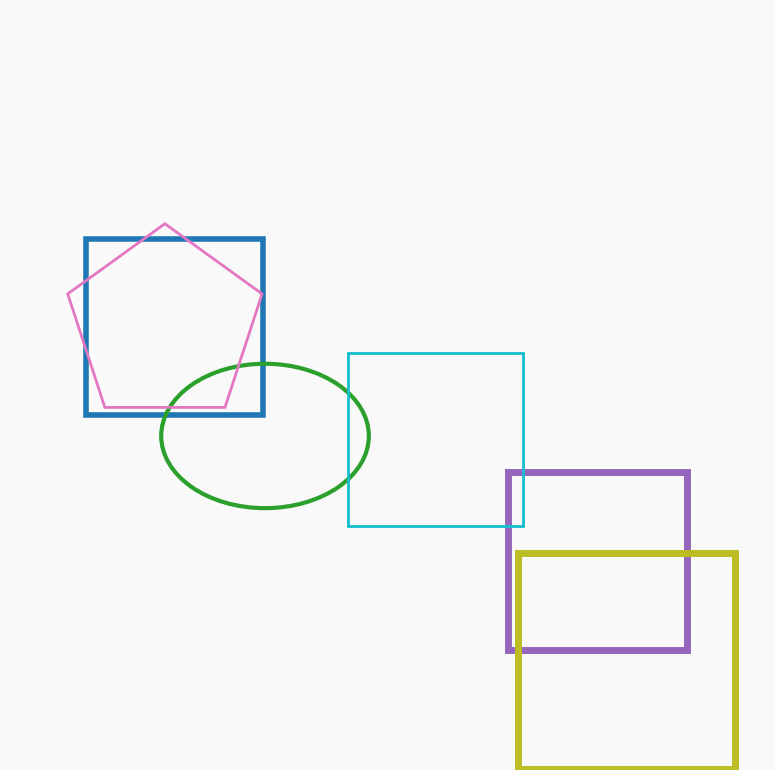[{"shape": "square", "thickness": 2, "radius": 0.57, "center": [0.225, 0.575]}, {"shape": "oval", "thickness": 1.5, "radius": 0.67, "center": [0.342, 0.434]}, {"shape": "square", "thickness": 2.5, "radius": 0.58, "center": [0.771, 0.272]}, {"shape": "pentagon", "thickness": 1, "radius": 0.66, "center": [0.213, 0.578]}, {"shape": "square", "thickness": 2.5, "radius": 0.7, "center": [0.808, 0.141]}, {"shape": "square", "thickness": 1, "radius": 0.56, "center": [0.562, 0.429]}]